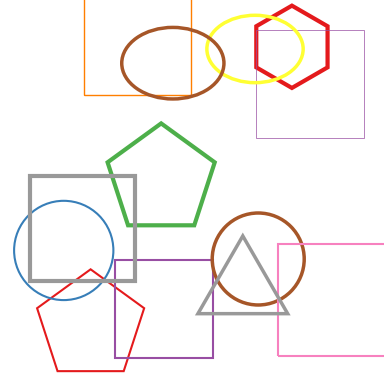[{"shape": "pentagon", "thickness": 1.5, "radius": 0.73, "center": [0.235, 0.154]}, {"shape": "hexagon", "thickness": 3, "radius": 0.53, "center": [0.758, 0.878]}, {"shape": "circle", "thickness": 1.5, "radius": 0.64, "center": [0.166, 0.349]}, {"shape": "pentagon", "thickness": 3, "radius": 0.73, "center": [0.419, 0.533]}, {"shape": "square", "thickness": 0.5, "radius": 0.7, "center": [0.805, 0.782]}, {"shape": "square", "thickness": 1.5, "radius": 0.63, "center": [0.427, 0.198]}, {"shape": "square", "thickness": 1, "radius": 0.7, "center": [0.358, 0.893]}, {"shape": "oval", "thickness": 2.5, "radius": 0.63, "center": [0.662, 0.873]}, {"shape": "circle", "thickness": 2.5, "radius": 0.6, "center": [0.671, 0.327]}, {"shape": "oval", "thickness": 2.5, "radius": 0.66, "center": [0.449, 0.836]}, {"shape": "square", "thickness": 1.5, "radius": 0.73, "center": [0.867, 0.22]}, {"shape": "square", "thickness": 3, "radius": 0.69, "center": [0.214, 0.407]}, {"shape": "triangle", "thickness": 2.5, "radius": 0.67, "center": [0.631, 0.253]}]